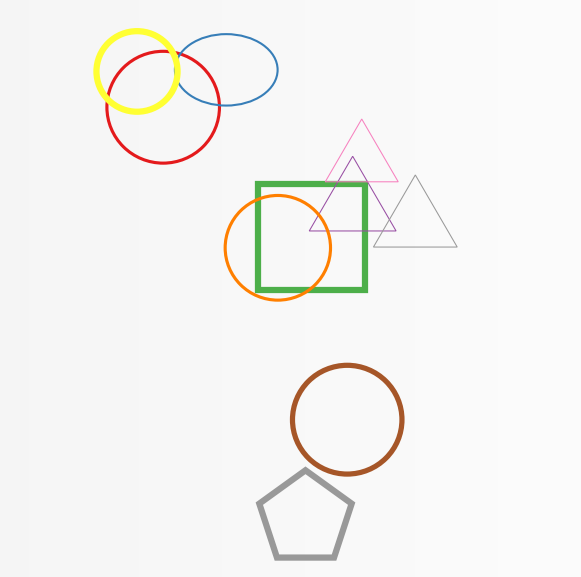[{"shape": "circle", "thickness": 1.5, "radius": 0.48, "center": [0.281, 0.813]}, {"shape": "oval", "thickness": 1, "radius": 0.44, "center": [0.389, 0.878]}, {"shape": "square", "thickness": 3, "radius": 0.46, "center": [0.535, 0.589]}, {"shape": "triangle", "thickness": 0.5, "radius": 0.43, "center": [0.607, 0.642]}, {"shape": "circle", "thickness": 1.5, "radius": 0.45, "center": [0.478, 0.57]}, {"shape": "circle", "thickness": 3, "radius": 0.35, "center": [0.236, 0.875]}, {"shape": "circle", "thickness": 2.5, "radius": 0.47, "center": [0.597, 0.272]}, {"shape": "triangle", "thickness": 0.5, "radius": 0.36, "center": [0.622, 0.721]}, {"shape": "triangle", "thickness": 0.5, "radius": 0.42, "center": [0.715, 0.613]}, {"shape": "pentagon", "thickness": 3, "radius": 0.42, "center": [0.526, 0.101]}]